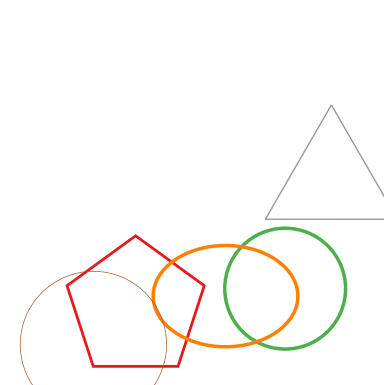[{"shape": "pentagon", "thickness": 2, "radius": 0.94, "center": [0.352, 0.2]}, {"shape": "circle", "thickness": 2.5, "radius": 0.78, "center": [0.741, 0.25]}, {"shape": "oval", "thickness": 2.5, "radius": 0.94, "center": [0.586, 0.231]}, {"shape": "circle", "thickness": 0.5, "radius": 0.95, "center": [0.243, 0.105]}, {"shape": "triangle", "thickness": 1, "radius": 0.99, "center": [0.861, 0.53]}]